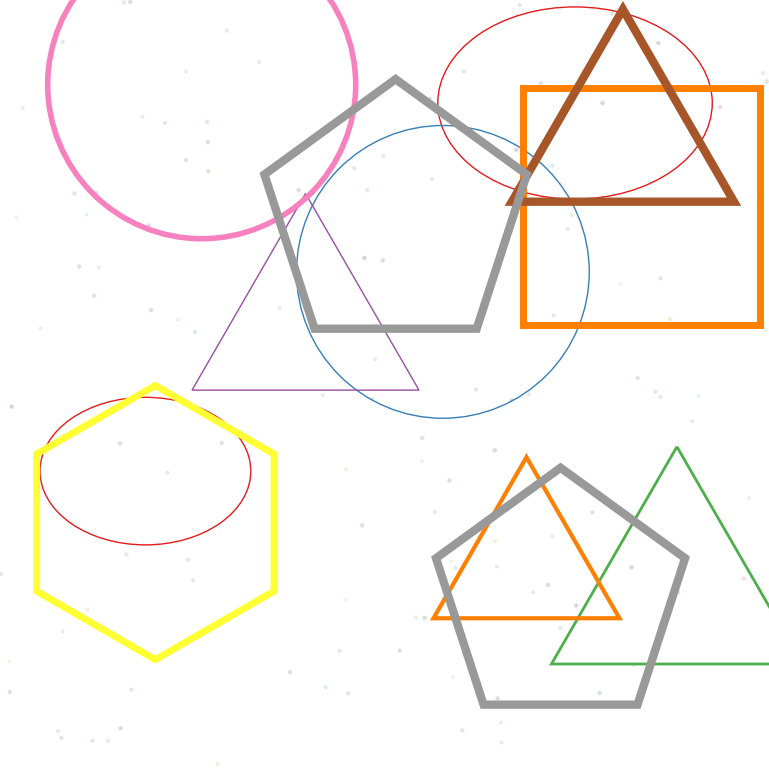[{"shape": "oval", "thickness": 0.5, "radius": 0.68, "center": [0.189, 0.388]}, {"shape": "oval", "thickness": 0.5, "radius": 0.89, "center": [0.747, 0.866]}, {"shape": "circle", "thickness": 0.5, "radius": 0.95, "center": [0.575, 0.647]}, {"shape": "triangle", "thickness": 1, "radius": 0.94, "center": [0.879, 0.232]}, {"shape": "triangle", "thickness": 0.5, "radius": 0.85, "center": [0.397, 0.578]}, {"shape": "square", "thickness": 2.5, "radius": 0.77, "center": [0.833, 0.732]}, {"shape": "triangle", "thickness": 1.5, "radius": 0.7, "center": [0.684, 0.267]}, {"shape": "hexagon", "thickness": 2.5, "radius": 0.89, "center": [0.202, 0.321]}, {"shape": "triangle", "thickness": 3, "radius": 0.83, "center": [0.809, 0.821]}, {"shape": "circle", "thickness": 2, "radius": 1.0, "center": [0.262, 0.89]}, {"shape": "pentagon", "thickness": 3, "radius": 0.9, "center": [0.514, 0.718]}, {"shape": "pentagon", "thickness": 3, "radius": 0.85, "center": [0.728, 0.222]}]